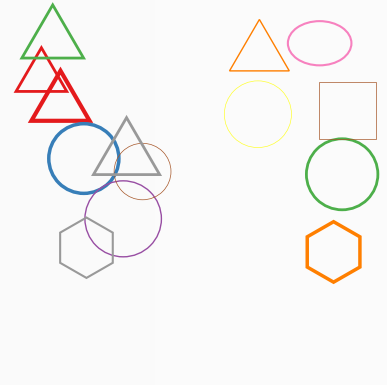[{"shape": "triangle", "thickness": 2, "radius": 0.38, "center": [0.107, 0.8]}, {"shape": "triangle", "thickness": 3, "radius": 0.43, "center": [0.156, 0.73]}, {"shape": "circle", "thickness": 2.5, "radius": 0.45, "center": [0.216, 0.588]}, {"shape": "triangle", "thickness": 2, "radius": 0.46, "center": [0.136, 0.895]}, {"shape": "circle", "thickness": 2, "radius": 0.46, "center": [0.883, 0.547]}, {"shape": "circle", "thickness": 1, "radius": 0.49, "center": [0.318, 0.432]}, {"shape": "triangle", "thickness": 1, "radius": 0.45, "center": [0.669, 0.86]}, {"shape": "hexagon", "thickness": 2.5, "radius": 0.39, "center": [0.861, 0.346]}, {"shape": "circle", "thickness": 0.5, "radius": 0.43, "center": [0.666, 0.703]}, {"shape": "circle", "thickness": 0.5, "radius": 0.37, "center": [0.368, 0.554]}, {"shape": "square", "thickness": 0.5, "radius": 0.37, "center": [0.897, 0.713]}, {"shape": "oval", "thickness": 1.5, "radius": 0.41, "center": [0.825, 0.888]}, {"shape": "hexagon", "thickness": 1.5, "radius": 0.39, "center": [0.223, 0.357]}, {"shape": "triangle", "thickness": 2, "radius": 0.49, "center": [0.327, 0.596]}]